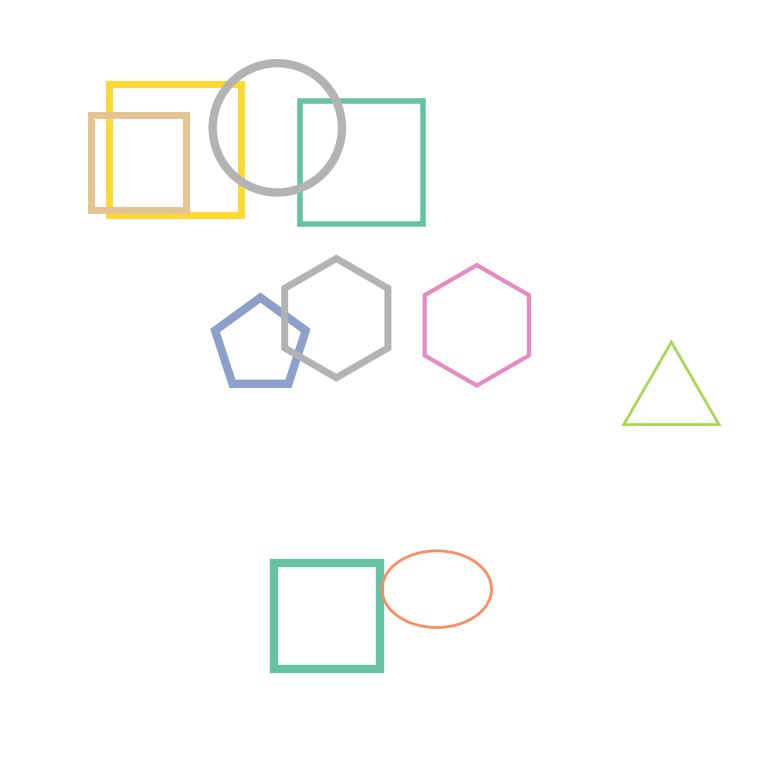[{"shape": "square", "thickness": 3, "radius": 0.34, "center": [0.425, 0.2]}, {"shape": "square", "thickness": 2, "radius": 0.4, "center": [0.469, 0.789]}, {"shape": "oval", "thickness": 1, "radius": 0.36, "center": [0.567, 0.235]}, {"shape": "pentagon", "thickness": 3, "radius": 0.31, "center": [0.338, 0.552]}, {"shape": "hexagon", "thickness": 1.5, "radius": 0.39, "center": [0.619, 0.577]}, {"shape": "triangle", "thickness": 1, "radius": 0.36, "center": [0.872, 0.484]}, {"shape": "square", "thickness": 2.5, "radius": 0.43, "center": [0.227, 0.806]}, {"shape": "square", "thickness": 2.5, "radius": 0.31, "center": [0.18, 0.789]}, {"shape": "circle", "thickness": 3, "radius": 0.42, "center": [0.36, 0.834]}, {"shape": "hexagon", "thickness": 2.5, "radius": 0.39, "center": [0.437, 0.587]}]